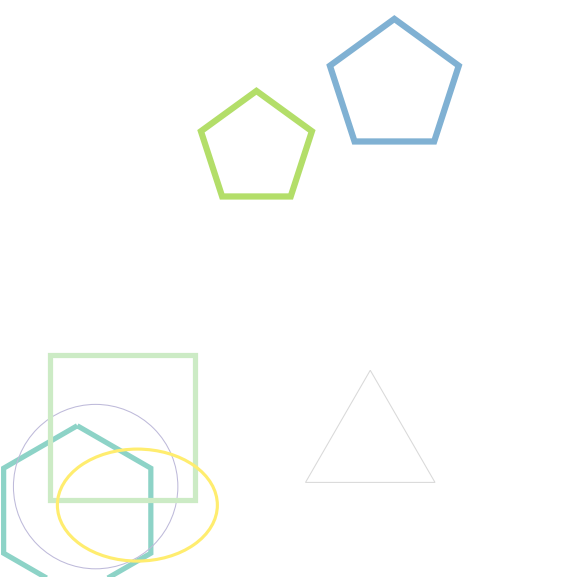[{"shape": "hexagon", "thickness": 2.5, "radius": 0.74, "center": [0.134, 0.115]}, {"shape": "circle", "thickness": 0.5, "radius": 0.71, "center": [0.166, 0.157]}, {"shape": "pentagon", "thickness": 3, "radius": 0.59, "center": [0.683, 0.849]}, {"shape": "pentagon", "thickness": 3, "radius": 0.51, "center": [0.444, 0.741]}, {"shape": "triangle", "thickness": 0.5, "radius": 0.65, "center": [0.641, 0.229]}, {"shape": "square", "thickness": 2.5, "radius": 0.63, "center": [0.212, 0.259]}, {"shape": "oval", "thickness": 1.5, "radius": 0.69, "center": [0.238, 0.125]}]